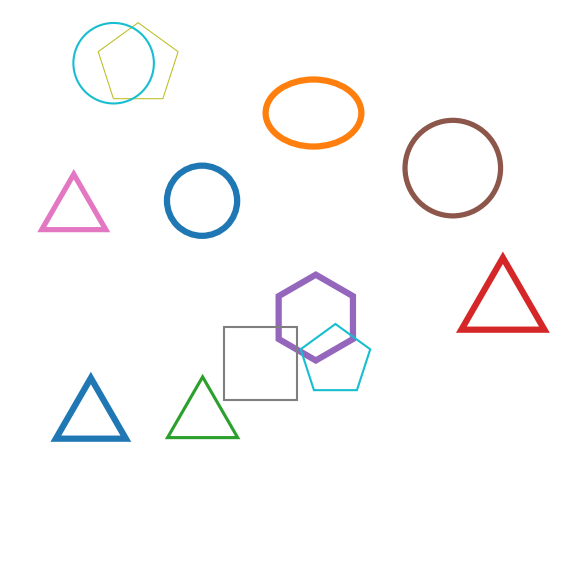[{"shape": "triangle", "thickness": 3, "radius": 0.35, "center": [0.157, 0.275]}, {"shape": "circle", "thickness": 3, "radius": 0.3, "center": [0.35, 0.652]}, {"shape": "oval", "thickness": 3, "radius": 0.41, "center": [0.543, 0.803]}, {"shape": "triangle", "thickness": 1.5, "radius": 0.35, "center": [0.351, 0.276]}, {"shape": "triangle", "thickness": 3, "radius": 0.42, "center": [0.871, 0.47]}, {"shape": "hexagon", "thickness": 3, "radius": 0.37, "center": [0.547, 0.449]}, {"shape": "circle", "thickness": 2.5, "radius": 0.41, "center": [0.784, 0.708]}, {"shape": "triangle", "thickness": 2.5, "radius": 0.32, "center": [0.128, 0.634]}, {"shape": "square", "thickness": 1, "radius": 0.31, "center": [0.451, 0.369]}, {"shape": "pentagon", "thickness": 0.5, "radius": 0.36, "center": [0.239, 0.887]}, {"shape": "circle", "thickness": 1, "radius": 0.35, "center": [0.197, 0.89]}, {"shape": "pentagon", "thickness": 1, "radius": 0.32, "center": [0.581, 0.375]}]